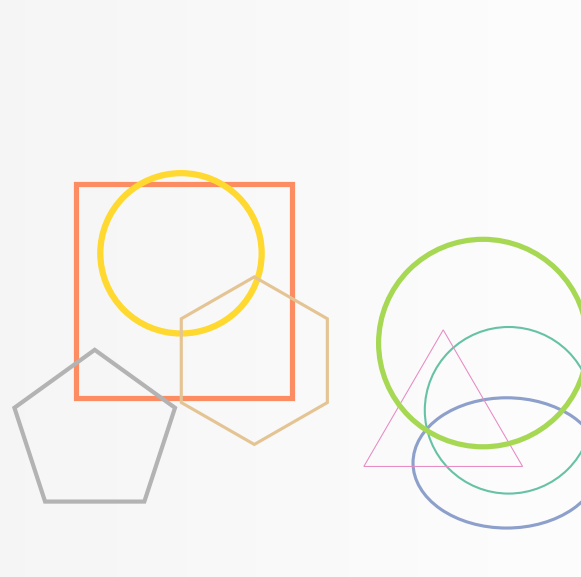[{"shape": "circle", "thickness": 1, "radius": 0.72, "center": [0.875, 0.289]}, {"shape": "square", "thickness": 2.5, "radius": 0.93, "center": [0.317, 0.496]}, {"shape": "oval", "thickness": 1.5, "radius": 0.81, "center": [0.872, 0.198]}, {"shape": "triangle", "thickness": 0.5, "radius": 0.79, "center": [0.763, 0.27]}, {"shape": "circle", "thickness": 2.5, "radius": 0.9, "center": [0.831, 0.405]}, {"shape": "circle", "thickness": 3, "radius": 0.69, "center": [0.311, 0.56]}, {"shape": "hexagon", "thickness": 1.5, "radius": 0.73, "center": [0.438, 0.375]}, {"shape": "pentagon", "thickness": 2, "radius": 0.73, "center": [0.163, 0.248]}]